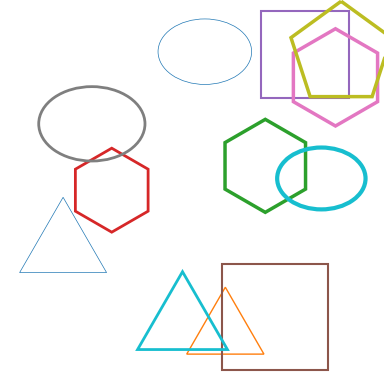[{"shape": "triangle", "thickness": 0.5, "radius": 0.65, "center": [0.164, 0.357]}, {"shape": "oval", "thickness": 0.5, "radius": 0.61, "center": [0.532, 0.866]}, {"shape": "triangle", "thickness": 1, "radius": 0.58, "center": [0.585, 0.138]}, {"shape": "hexagon", "thickness": 2.5, "radius": 0.6, "center": [0.689, 0.569]}, {"shape": "hexagon", "thickness": 2, "radius": 0.55, "center": [0.29, 0.506]}, {"shape": "square", "thickness": 1.5, "radius": 0.57, "center": [0.792, 0.858]}, {"shape": "square", "thickness": 1.5, "radius": 0.69, "center": [0.714, 0.176]}, {"shape": "hexagon", "thickness": 2.5, "radius": 0.63, "center": [0.871, 0.799]}, {"shape": "oval", "thickness": 2, "radius": 0.69, "center": [0.239, 0.678]}, {"shape": "pentagon", "thickness": 2.5, "radius": 0.68, "center": [0.886, 0.86]}, {"shape": "triangle", "thickness": 2, "radius": 0.67, "center": [0.474, 0.159]}, {"shape": "oval", "thickness": 3, "radius": 0.57, "center": [0.835, 0.536]}]